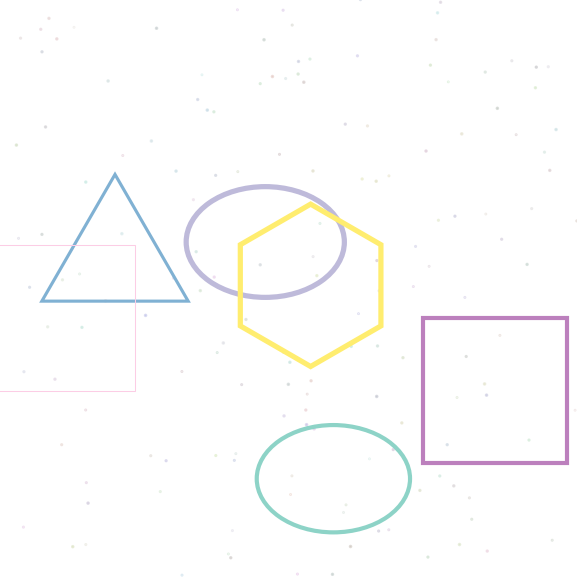[{"shape": "oval", "thickness": 2, "radius": 0.66, "center": [0.577, 0.17]}, {"shape": "oval", "thickness": 2.5, "radius": 0.68, "center": [0.459, 0.58]}, {"shape": "triangle", "thickness": 1.5, "radius": 0.73, "center": [0.199, 0.551]}, {"shape": "square", "thickness": 0.5, "radius": 0.63, "center": [0.107, 0.448]}, {"shape": "square", "thickness": 2, "radius": 0.63, "center": [0.857, 0.323]}, {"shape": "hexagon", "thickness": 2.5, "radius": 0.7, "center": [0.538, 0.505]}]